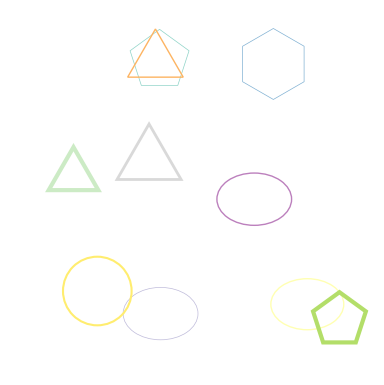[{"shape": "pentagon", "thickness": 0.5, "radius": 0.4, "center": [0.414, 0.843]}, {"shape": "oval", "thickness": 1, "radius": 0.47, "center": [0.798, 0.21]}, {"shape": "oval", "thickness": 0.5, "radius": 0.49, "center": [0.417, 0.185]}, {"shape": "hexagon", "thickness": 0.5, "radius": 0.46, "center": [0.71, 0.834]}, {"shape": "triangle", "thickness": 1, "radius": 0.42, "center": [0.404, 0.841]}, {"shape": "pentagon", "thickness": 3, "radius": 0.36, "center": [0.882, 0.169]}, {"shape": "triangle", "thickness": 2, "radius": 0.48, "center": [0.387, 0.582]}, {"shape": "oval", "thickness": 1, "radius": 0.48, "center": [0.66, 0.483]}, {"shape": "triangle", "thickness": 3, "radius": 0.37, "center": [0.191, 0.543]}, {"shape": "circle", "thickness": 1.5, "radius": 0.45, "center": [0.253, 0.244]}]